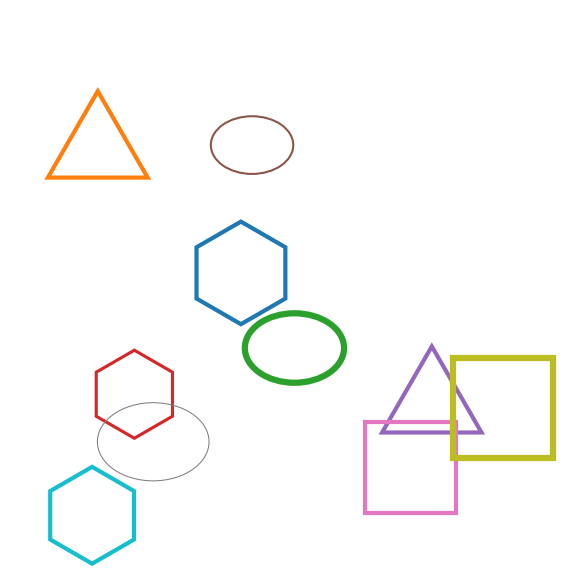[{"shape": "hexagon", "thickness": 2, "radius": 0.44, "center": [0.417, 0.527]}, {"shape": "triangle", "thickness": 2, "radius": 0.5, "center": [0.169, 0.742]}, {"shape": "oval", "thickness": 3, "radius": 0.43, "center": [0.51, 0.397]}, {"shape": "hexagon", "thickness": 1.5, "radius": 0.38, "center": [0.233, 0.316]}, {"shape": "triangle", "thickness": 2, "radius": 0.5, "center": [0.748, 0.3]}, {"shape": "oval", "thickness": 1, "radius": 0.36, "center": [0.436, 0.748]}, {"shape": "square", "thickness": 2, "radius": 0.39, "center": [0.711, 0.189]}, {"shape": "oval", "thickness": 0.5, "radius": 0.48, "center": [0.265, 0.234]}, {"shape": "square", "thickness": 3, "radius": 0.43, "center": [0.871, 0.292]}, {"shape": "hexagon", "thickness": 2, "radius": 0.42, "center": [0.16, 0.107]}]